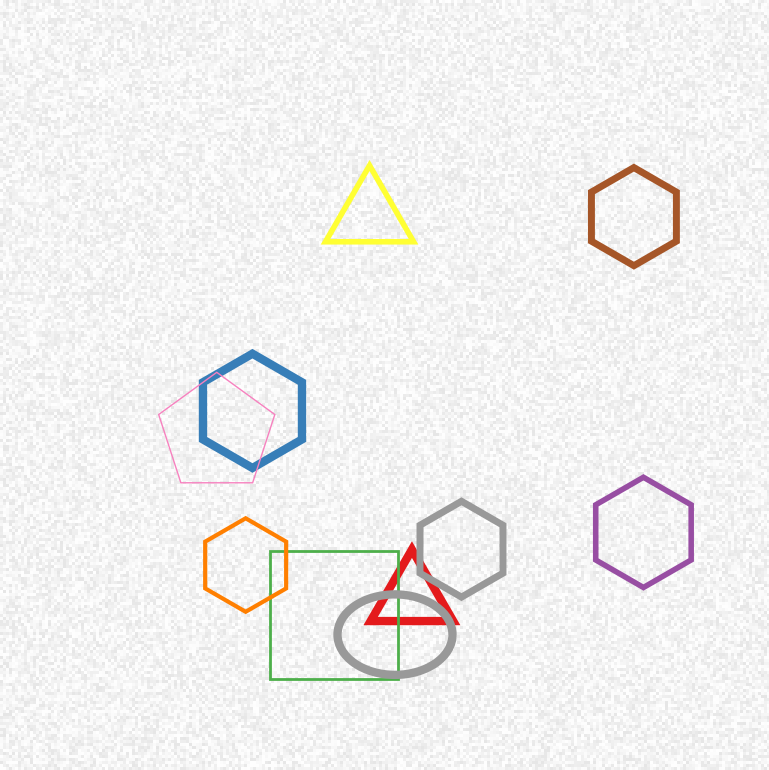[{"shape": "triangle", "thickness": 3, "radius": 0.31, "center": [0.535, 0.224]}, {"shape": "hexagon", "thickness": 3, "radius": 0.37, "center": [0.328, 0.466]}, {"shape": "square", "thickness": 1, "radius": 0.41, "center": [0.434, 0.201]}, {"shape": "hexagon", "thickness": 2, "radius": 0.36, "center": [0.836, 0.309]}, {"shape": "hexagon", "thickness": 1.5, "radius": 0.3, "center": [0.319, 0.266]}, {"shape": "triangle", "thickness": 2, "radius": 0.33, "center": [0.48, 0.719]}, {"shape": "hexagon", "thickness": 2.5, "radius": 0.32, "center": [0.823, 0.719]}, {"shape": "pentagon", "thickness": 0.5, "radius": 0.4, "center": [0.281, 0.437]}, {"shape": "oval", "thickness": 3, "radius": 0.37, "center": [0.513, 0.176]}, {"shape": "hexagon", "thickness": 2.5, "radius": 0.31, "center": [0.599, 0.287]}]